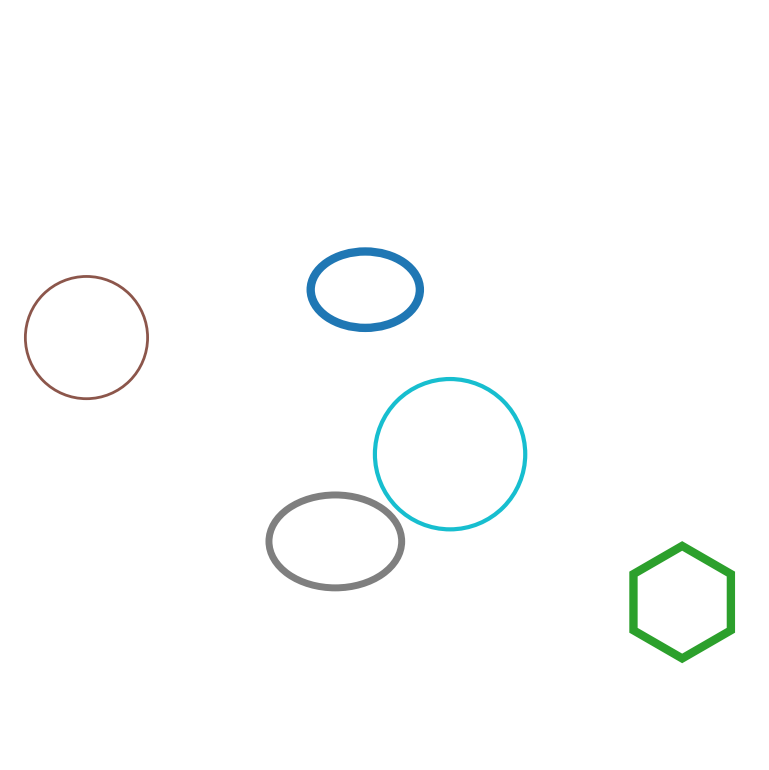[{"shape": "oval", "thickness": 3, "radius": 0.35, "center": [0.474, 0.624]}, {"shape": "hexagon", "thickness": 3, "radius": 0.37, "center": [0.886, 0.218]}, {"shape": "circle", "thickness": 1, "radius": 0.4, "center": [0.112, 0.562]}, {"shape": "oval", "thickness": 2.5, "radius": 0.43, "center": [0.435, 0.297]}, {"shape": "circle", "thickness": 1.5, "radius": 0.49, "center": [0.585, 0.41]}]